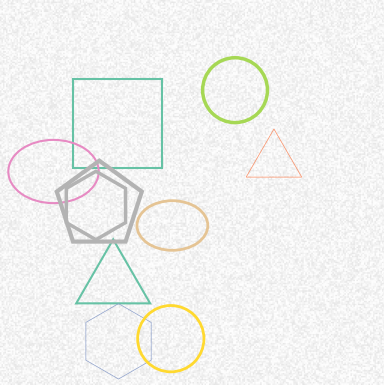[{"shape": "triangle", "thickness": 1.5, "radius": 0.55, "center": [0.294, 0.267]}, {"shape": "square", "thickness": 1.5, "radius": 0.58, "center": [0.306, 0.68]}, {"shape": "triangle", "thickness": 0.5, "radius": 0.42, "center": [0.712, 0.582]}, {"shape": "hexagon", "thickness": 0.5, "radius": 0.49, "center": [0.308, 0.113]}, {"shape": "oval", "thickness": 1.5, "radius": 0.59, "center": [0.139, 0.555]}, {"shape": "circle", "thickness": 2.5, "radius": 0.42, "center": [0.611, 0.766]}, {"shape": "circle", "thickness": 2, "radius": 0.43, "center": [0.444, 0.12]}, {"shape": "oval", "thickness": 2, "radius": 0.46, "center": [0.448, 0.414]}, {"shape": "hexagon", "thickness": 2.5, "radius": 0.44, "center": [0.249, 0.466]}, {"shape": "pentagon", "thickness": 3, "radius": 0.58, "center": [0.258, 0.466]}]